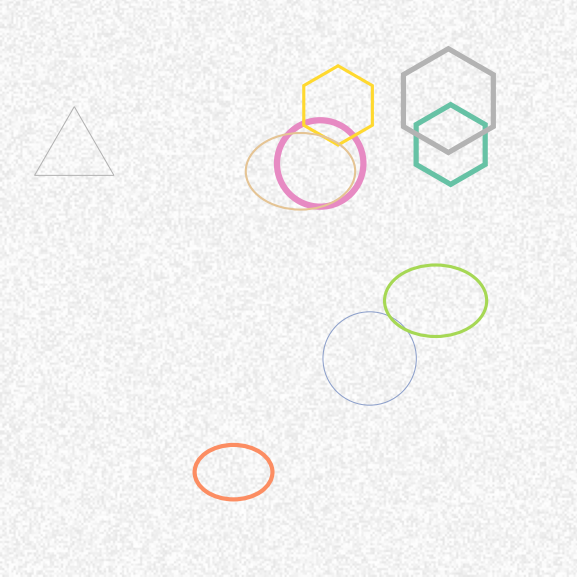[{"shape": "hexagon", "thickness": 2.5, "radius": 0.35, "center": [0.78, 0.749]}, {"shape": "oval", "thickness": 2, "radius": 0.34, "center": [0.404, 0.182]}, {"shape": "circle", "thickness": 0.5, "radius": 0.4, "center": [0.64, 0.378]}, {"shape": "circle", "thickness": 3, "radius": 0.37, "center": [0.554, 0.716]}, {"shape": "oval", "thickness": 1.5, "radius": 0.44, "center": [0.754, 0.478]}, {"shape": "hexagon", "thickness": 1.5, "radius": 0.34, "center": [0.585, 0.817]}, {"shape": "oval", "thickness": 1, "radius": 0.47, "center": [0.52, 0.703]}, {"shape": "hexagon", "thickness": 2.5, "radius": 0.45, "center": [0.776, 0.825]}, {"shape": "triangle", "thickness": 0.5, "radius": 0.4, "center": [0.129, 0.735]}]